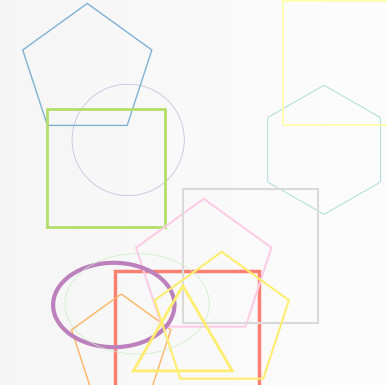[{"shape": "hexagon", "thickness": 0.5, "radius": 0.84, "center": [0.836, 0.611]}, {"shape": "square", "thickness": 1.5, "radius": 0.81, "center": [0.891, 0.837]}, {"shape": "circle", "thickness": 0.5, "radius": 0.72, "center": [0.331, 0.637]}, {"shape": "square", "thickness": 2.5, "radius": 0.93, "center": [0.484, 0.112]}, {"shape": "pentagon", "thickness": 1, "radius": 0.88, "center": [0.225, 0.816]}, {"shape": "pentagon", "thickness": 1, "radius": 0.67, "center": [0.313, 0.102]}, {"shape": "square", "thickness": 2, "radius": 0.76, "center": [0.274, 0.563]}, {"shape": "pentagon", "thickness": 1.5, "radius": 0.92, "center": [0.526, 0.3]}, {"shape": "square", "thickness": 1.5, "radius": 0.87, "center": [0.646, 0.335]}, {"shape": "oval", "thickness": 3, "radius": 0.78, "center": [0.294, 0.208]}, {"shape": "oval", "thickness": 0.5, "radius": 0.93, "center": [0.354, 0.211]}, {"shape": "pentagon", "thickness": 1.5, "radius": 0.91, "center": [0.572, 0.164]}, {"shape": "triangle", "thickness": 2, "radius": 0.74, "center": [0.472, 0.11]}]